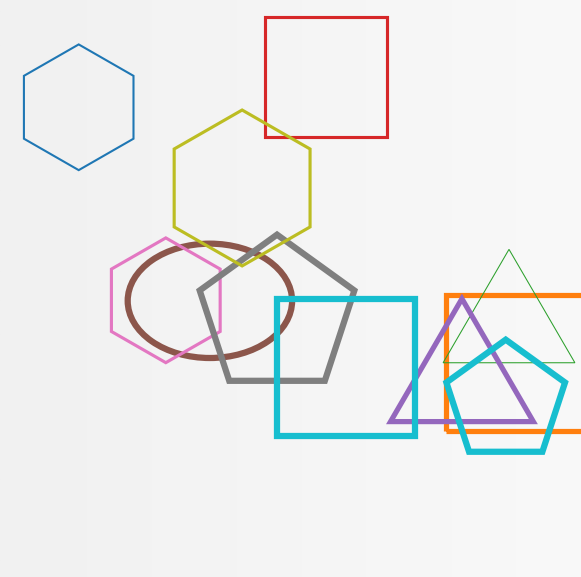[{"shape": "hexagon", "thickness": 1, "radius": 0.54, "center": [0.135, 0.813]}, {"shape": "square", "thickness": 2.5, "radius": 0.59, "center": [0.885, 0.37]}, {"shape": "triangle", "thickness": 0.5, "radius": 0.65, "center": [0.876, 0.436]}, {"shape": "square", "thickness": 1.5, "radius": 0.52, "center": [0.561, 0.866]}, {"shape": "triangle", "thickness": 2.5, "radius": 0.71, "center": [0.795, 0.34]}, {"shape": "oval", "thickness": 3, "radius": 0.71, "center": [0.361, 0.478]}, {"shape": "hexagon", "thickness": 1.5, "radius": 0.54, "center": [0.285, 0.479]}, {"shape": "pentagon", "thickness": 3, "radius": 0.7, "center": [0.477, 0.453]}, {"shape": "hexagon", "thickness": 1.5, "radius": 0.67, "center": [0.417, 0.674]}, {"shape": "square", "thickness": 3, "radius": 0.59, "center": [0.595, 0.362]}, {"shape": "pentagon", "thickness": 3, "radius": 0.54, "center": [0.87, 0.304]}]